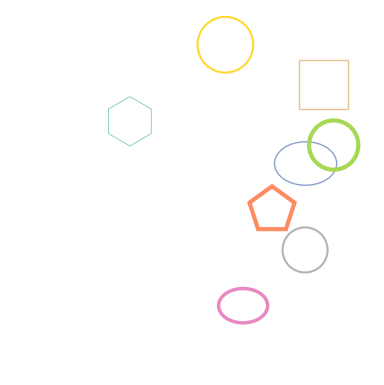[{"shape": "hexagon", "thickness": 0.5, "radius": 0.32, "center": [0.337, 0.685]}, {"shape": "pentagon", "thickness": 3, "radius": 0.31, "center": [0.707, 0.455]}, {"shape": "oval", "thickness": 1, "radius": 0.4, "center": [0.794, 0.575]}, {"shape": "oval", "thickness": 2.5, "radius": 0.32, "center": [0.631, 0.206]}, {"shape": "circle", "thickness": 3, "radius": 0.32, "center": [0.867, 0.623]}, {"shape": "circle", "thickness": 1.5, "radius": 0.36, "center": [0.585, 0.884]}, {"shape": "square", "thickness": 1, "radius": 0.32, "center": [0.841, 0.78]}, {"shape": "circle", "thickness": 1.5, "radius": 0.29, "center": [0.792, 0.351]}]